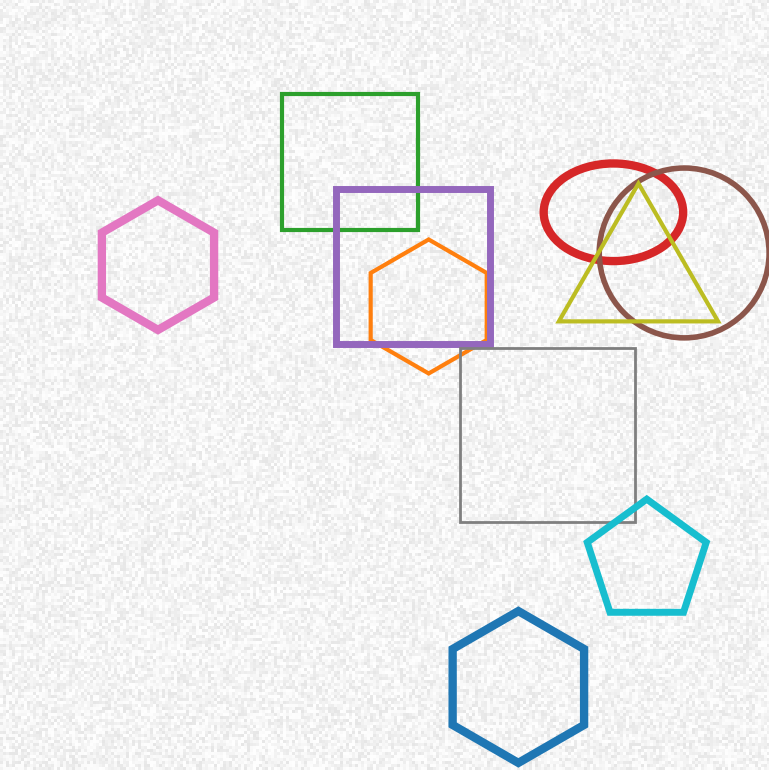[{"shape": "hexagon", "thickness": 3, "radius": 0.49, "center": [0.673, 0.108]}, {"shape": "hexagon", "thickness": 1.5, "radius": 0.43, "center": [0.557, 0.602]}, {"shape": "square", "thickness": 1.5, "radius": 0.44, "center": [0.455, 0.79]}, {"shape": "oval", "thickness": 3, "radius": 0.45, "center": [0.797, 0.724]}, {"shape": "square", "thickness": 2.5, "radius": 0.5, "center": [0.536, 0.654]}, {"shape": "circle", "thickness": 2, "radius": 0.55, "center": [0.889, 0.671]}, {"shape": "hexagon", "thickness": 3, "radius": 0.42, "center": [0.205, 0.656]}, {"shape": "square", "thickness": 1, "radius": 0.57, "center": [0.711, 0.435]}, {"shape": "triangle", "thickness": 1.5, "radius": 0.6, "center": [0.829, 0.642]}, {"shape": "pentagon", "thickness": 2.5, "radius": 0.41, "center": [0.84, 0.271]}]